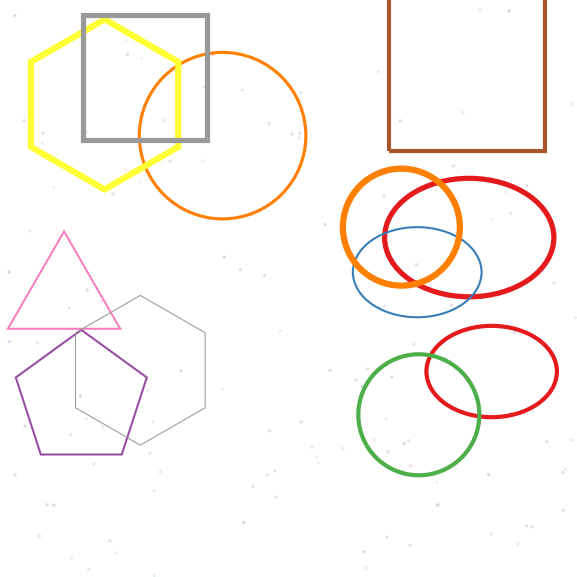[{"shape": "oval", "thickness": 2, "radius": 0.56, "center": [0.851, 0.356]}, {"shape": "oval", "thickness": 2.5, "radius": 0.73, "center": [0.813, 0.588]}, {"shape": "oval", "thickness": 1, "radius": 0.56, "center": [0.722, 0.528]}, {"shape": "circle", "thickness": 2, "radius": 0.52, "center": [0.725, 0.281]}, {"shape": "pentagon", "thickness": 1, "radius": 0.6, "center": [0.141, 0.309]}, {"shape": "circle", "thickness": 3, "radius": 0.51, "center": [0.695, 0.606]}, {"shape": "circle", "thickness": 1.5, "radius": 0.72, "center": [0.385, 0.764]}, {"shape": "hexagon", "thickness": 3, "radius": 0.74, "center": [0.181, 0.818]}, {"shape": "square", "thickness": 2, "radius": 0.67, "center": [0.809, 0.872]}, {"shape": "triangle", "thickness": 1, "radius": 0.56, "center": [0.111, 0.486]}, {"shape": "square", "thickness": 2.5, "radius": 0.54, "center": [0.251, 0.865]}, {"shape": "hexagon", "thickness": 0.5, "radius": 0.65, "center": [0.243, 0.358]}]